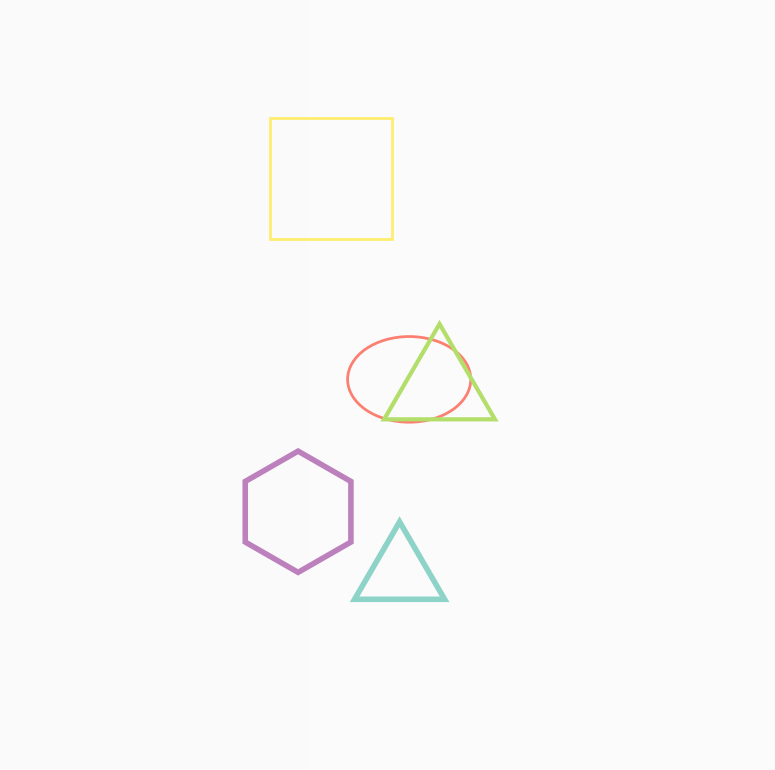[{"shape": "triangle", "thickness": 2, "radius": 0.34, "center": [0.516, 0.255]}, {"shape": "oval", "thickness": 1, "radius": 0.4, "center": [0.528, 0.507]}, {"shape": "triangle", "thickness": 1.5, "radius": 0.41, "center": [0.567, 0.497]}, {"shape": "hexagon", "thickness": 2, "radius": 0.39, "center": [0.385, 0.335]}, {"shape": "square", "thickness": 1, "radius": 0.39, "center": [0.427, 0.769]}]